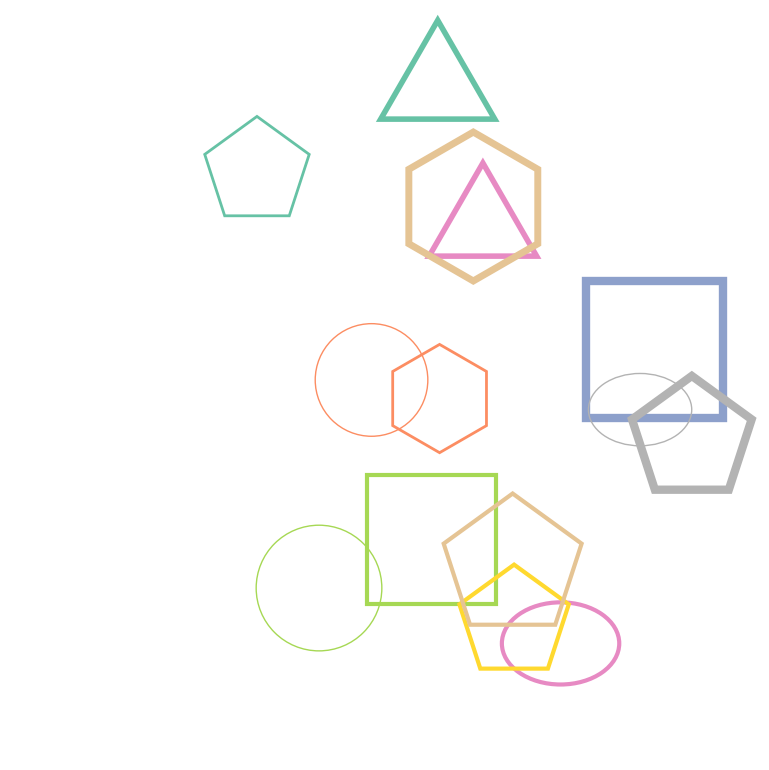[{"shape": "pentagon", "thickness": 1, "radius": 0.36, "center": [0.334, 0.777]}, {"shape": "triangle", "thickness": 2, "radius": 0.43, "center": [0.568, 0.888]}, {"shape": "circle", "thickness": 0.5, "radius": 0.37, "center": [0.482, 0.507]}, {"shape": "hexagon", "thickness": 1, "radius": 0.35, "center": [0.571, 0.482]}, {"shape": "square", "thickness": 3, "radius": 0.44, "center": [0.851, 0.546]}, {"shape": "triangle", "thickness": 2, "radius": 0.4, "center": [0.627, 0.708]}, {"shape": "oval", "thickness": 1.5, "radius": 0.38, "center": [0.728, 0.164]}, {"shape": "circle", "thickness": 0.5, "radius": 0.41, "center": [0.414, 0.236]}, {"shape": "square", "thickness": 1.5, "radius": 0.42, "center": [0.561, 0.299]}, {"shape": "pentagon", "thickness": 1.5, "radius": 0.37, "center": [0.668, 0.192]}, {"shape": "pentagon", "thickness": 1.5, "radius": 0.47, "center": [0.666, 0.265]}, {"shape": "hexagon", "thickness": 2.5, "radius": 0.48, "center": [0.615, 0.732]}, {"shape": "oval", "thickness": 0.5, "radius": 0.34, "center": [0.831, 0.468]}, {"shape": "pentagon", "thickness": 3, "radius": 0.41, "center": [0.898, 0.43]}]